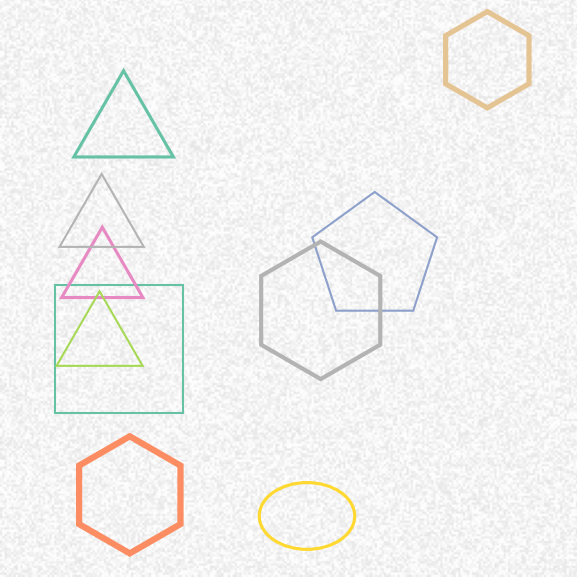[{"shape": "square", "thickness": 1, "radius": 0.56, "center": [0.206, 0.395]}, {"shape": "triangle", "thickness": 1.5, "radius": 0.5, "center": [0.214, 0.777]}, {"shape": "hexagon", "thickness": 3, "radius": 0.51, "center": [0.225, 0.142]}, {"shape": "pentagon", "thickness": 1, "radius": 0.57, "center": [0.649, 0.553]}, {"shape": "triangle", "thickness": 1.5, "radius": 0.41, "center": [0.177, 0.525]}, {"shape": "triangle", "thickness": 1, "radius": 0.43, "center": [0.172, 0.409]}, {"shape": "oval", "thickness": 1.5, "radius": 0.41, "center": [0.532, 0.106]}, {"shape": "hexagon", "thickness": 2.5, "radius": 0.42, "center": [0.844, 0.896]}, {"shape": "triangle", "thickness": 1, "radius": 0.42, "center": [0.176, 0.614]}, {"shape": "hexagon", "thickness": 2, "radius": 0.6, "center": [0.555, 0.462]}]